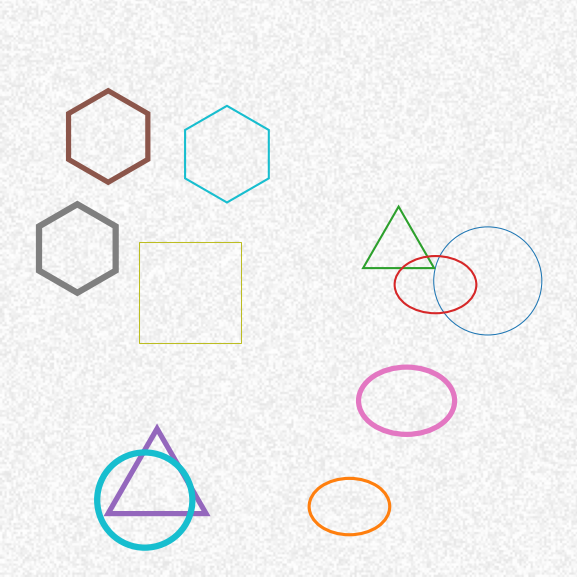[{"shape": "circle", "thickness": 0.5, "radius": 0.47, "center": [0.845, 0.513]}, {"shape": "oval", "thickness": 1.5, "radius": 0.35, "center": [0.605, 0.122]}, {"shape": "triangle", "thickness": 1, "radius": 0.36, "center": [0.69, 0.57]}, {"shape": "oval", "thickness": 1, "radius": 0.35, "center": [0.754, 0.506]}, {"shape": "triangle", "thickness": 2.5, "radius": 0.49, "center": [0.272, 0.159]}, {"shape": "hexagon", "thickness": 2.5, "radius": 0.4, "center": [0.187, 0.763]}, {"shape": "oval", "thickness": 2.5, "radius": 0.42, "center": [0.704, 0.305]}, {"shape": "hexagon", "thickness": 3, "radius": 0.38, "center": [0.134, 0.569]}, {"shape": "square", "thickness": 0.5, "radius": 0.44, "center": [0.329, 0.493]}, {"shape": "hexagon", "thickness": 1, "radius": 0.42, "center": [0.393, 0.732]}, {"shape": "circle", "thickness": 3, "radius": 0.41, "center": [0.251, 0.133]}]